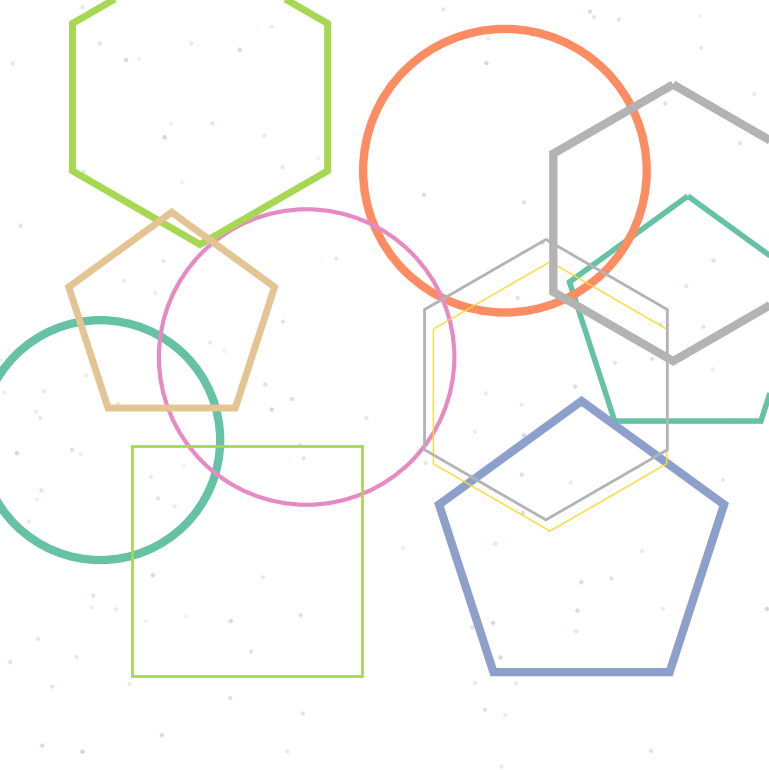[{"shape": "circle", "thickness": 3, "radius": 0.78, "center": [0.13, 0.428]}, {"shape": "pentagon", "thickness": 2, "radius": 0.81, "center": [0.893, 0.584]}, {"shape": "circle", "thickness": 3, "radius": 0.92, "center": [0.656, 0.778]}, {"shape": "pentagon", "thickness": 3, "radius": 0.97, "center": [0.755, 0.285]}, {"shape": "circle", "thickness": 1.5, "radius": 0.96, "center": [0.398, 0.536]}, {"shape": "hexagon", "thickness": 2.5, "radius": 0.96, "center": [0.26, 0.874]}, {"shape": "square", "thickness": 1, "radius": 0.75, "center": [0.321, 0.271]}, {"shape": "hexagon", "thickness": 0.5, "radius": 0.87, "center": [0.714, 0.485]}, {"shape": "pentagon", "thickness": 2.5, "radius": 0.7, "center": [0.223, 0.584]}, {"shape": "hexagon", "thickness": 3, "radius": 0.9, "center": [0.874, 0.711]}, {"shape": "hexagon", "thickness": 1, "radius": 0.91, "center": [0.709, 0.507]}]